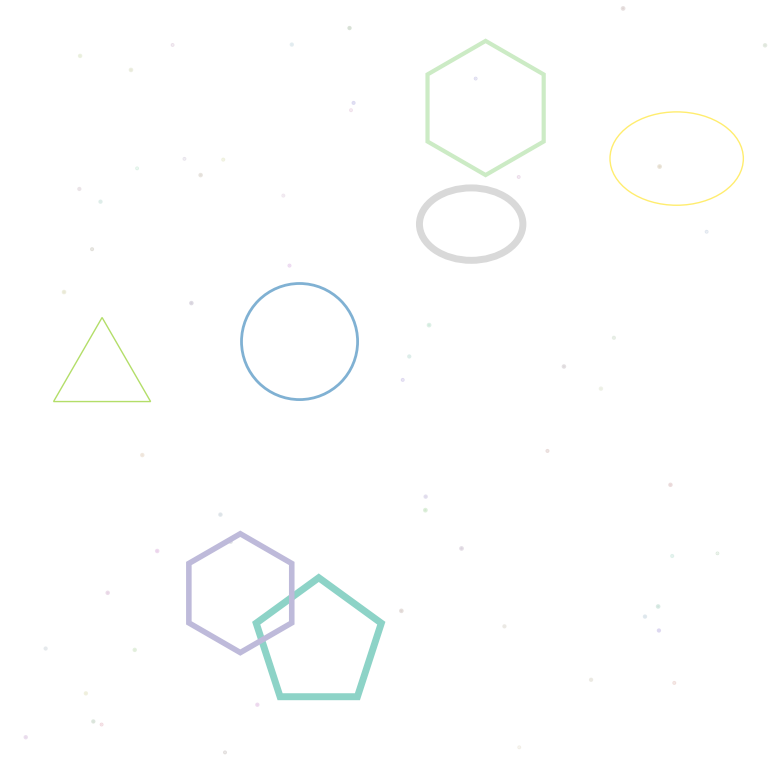[{"shape": "pentagon", "thickness": 2.5, "radius": 0.43, "center": [0.414, 0.164]}, {"shape": "hexagon", "thickness": 2, "radius": 0.39, "center": [0.312, 0.23]}, {"shape": "circle", "thickness": 1, "radius": 0.38, "center": [0.389, 0.556]}, {"shape": "triangle", "thickness": 0.5, "radius": 0.36, "center": [0.133, 0.515]}, {"shape": "oval", "thickness": 2.5, "radius": 0.34, "center": [0.612, 0.709]}, {"shape": "hexagon", "thickness": 1.5, "radius": 0.44, "center": [0.631, 0.86]}, {"shape": "oval", "thickness": 0.5, "radius": 0.43, "center": [0.879, 0.794]}]